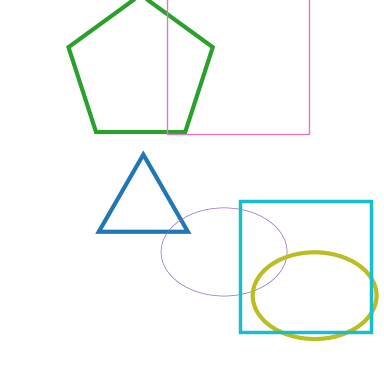[{"shape": "triangle", "thickness": 3, "radius": 0.67, "center": [0.372, 0.465]}, {"shape": "pentagon", "thickness": 3, "radius": 0.99, "center": [0.365, 0.817]}, {"shape": "oval", "thickness": 0.5, "radius": 0.82, "center": [0.582, 0.346]}, {"shape": "square", "thickness": 1, "radius": 0.93, "center": [0.618, 0.838]}, {"shape": "oval", "thickness": 3, "radius": 0.8, "center": [0.817, 0.232]}, {"shape": "square", "thickness": 2.5, "radius": 0.85, "center": [0.793, 0.308]}]